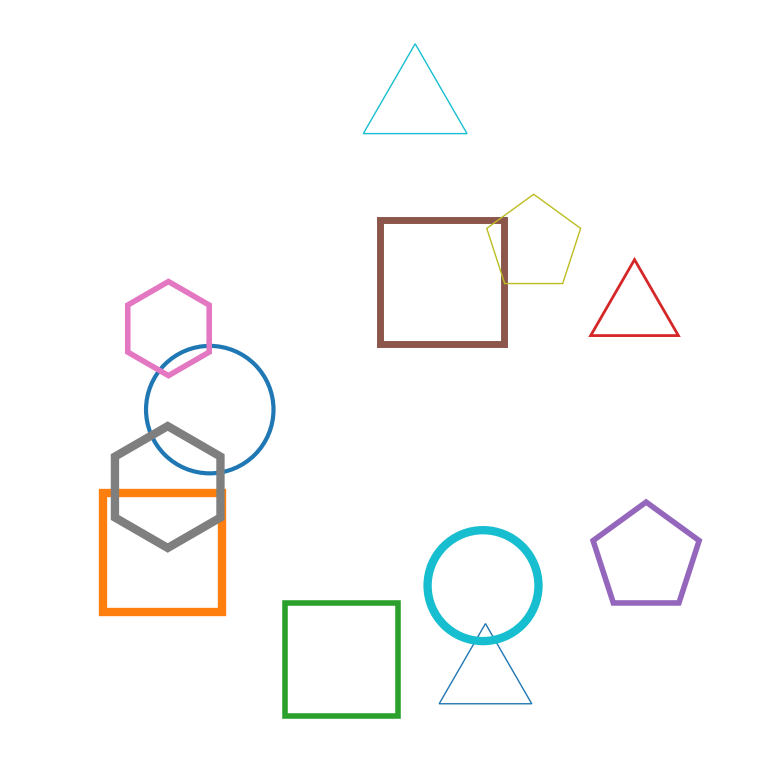[{"shape": "circle", "thickness": 1.5, "radius": 0.41, "center": [0.272, 0.468]}, {"shape": "triangle", "thickness": 0.5, "radius": 0.35, "center": [0.63, 0.121]}, {"shape": "square", "thickness": 3, "radius": 0.39, "center": [0.211, 0.283]}, {"shape": "square", "thickness": 2, "radius": 0.37, "center": [0.443, 0.143]}, {"shape": "triangle", "thickness": 1, "radius": 0.33, "center": [0.824, 0.597]}, {"shape": "pentagon", "thickness": 2, "radius": 0.36, "center": [0.839, 0.276]}, {"shape": "square", "thickness": 2.5, "radius": 0.41, "center": [0.574, 0.634]}, {"shape": "hexagon", "thickness": 2, "radius": 0.31, "center": [0.219, 0.573]}, {"shape": "hexagon", "thickness": 3, "radius": 0.4, "center": [0.218, 0.367]}, {"shape": "pentagon", "thickness": 0.5, "radius": 0.32, "center": [0.693, 0.684]}, {"shape": "circle", "thickness": 3, "radius": 0.36, "center": [0.627, 0.239]}, {"shape": "triangle", "thickness": 0.5, "radius": 0.39, "center": [0.539, 0.865]}]